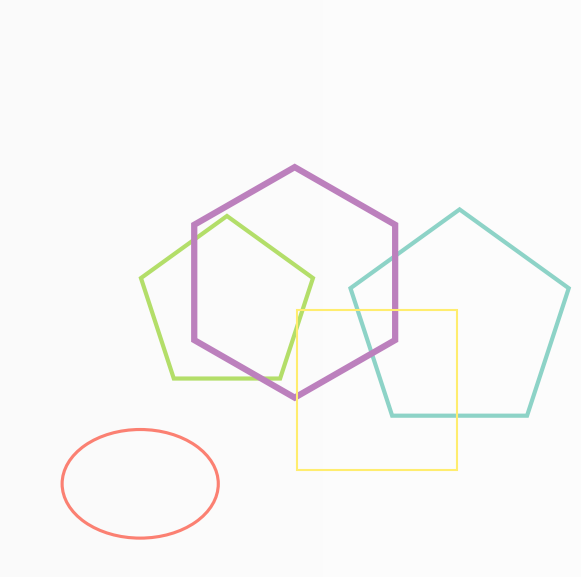[{"shape": "pentagon", "thickness": 2, "radius": 0.99, "center": [0.791, 0.439]}, {"shape": "oval", "thickness": 1.5, "radius": 0.67, "center": [0.241, 0.161]}, {"shape": "pentagon", "thickness": 2, "radius": 0.78, "center": [0.39, 0.47]}, {"shape": "hexagon", "thickness": 3, "radius": 1.0, "center": [0.507, 0.51]}, {"shape": "square", "thickness": 1, "radius": 0.69, "center": [0.649, 0.324]}]